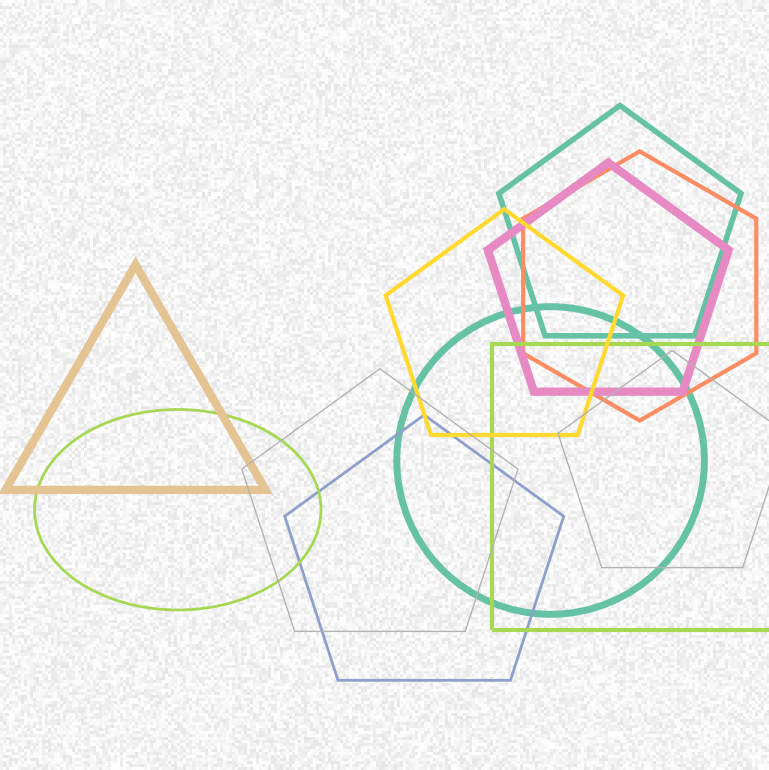[{"shape": "pentagon", "thickness": 2, "radius": 0.83, "center": [0.805, 0.698]}, {"shape": "circle", "thickness": 2.5, "radius": 1.0, "center": [0.715, 0.402]}, {"shape": "hexagon", "thickness": 1.5, "radius": 0.87, "center": [0.831, 0.629]}, {"shape": "pentagon", "thickness": 1, "radius": 0.95, "center": [0.551, 0.271]}, {"shape": "pentagon", "thickness": 3, "radius": 0.82, "center": [0.79, 0.624]}, {"shape": "square", "thickness": 1.5, "radius": 0.93, "center": [0.825, 0.367]}, {"shape": "oval", "thickness": 1, "radius": 0.93, "center": [0.231, 0.338]}, {"shape": "pentagon", "thickness": 1.5, "radius": 0.81, "center": [0.655, 0.566]}, {"shape": "triangle", "thickness": 3, "radius": 0.97, "center": [0.176, 0.461]}, {"shape": "pentagon", "thickness": 0.5, "radius": 0.94, "center": [0.493, 0.333]}, {"shape": "pentagon", "thickness": 0.5, "radius": 0.78, "center": [0.873, 0.389]}]